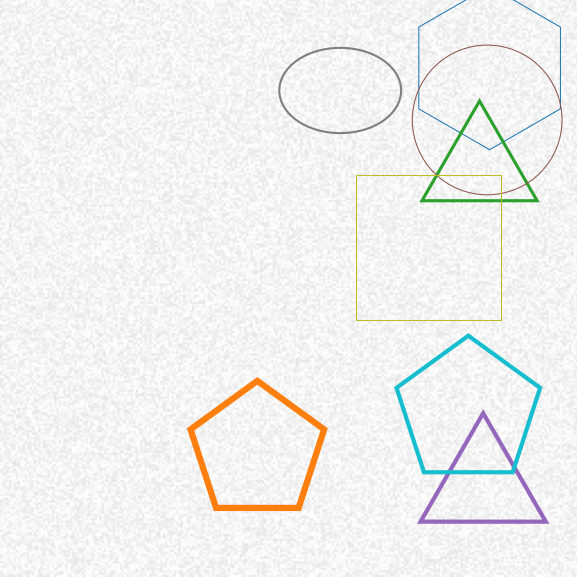[{"shape": "hexagon", "thickness": 0.5, "radius": 0.71, "center": [0.848, 0.881]}, {"shape": "pentagon", "thickness": 3, "radius": 0.61, "center": [0.446, 0.218]}, {"shape": "triangle", "thickness": 1.5, "radius": 0.58, "center": [0.83, 0.709]}, {"shape": "triangle", "thickness": 2, "radius": 0.63, "center": [0.837, 0.158]}, {"shape": "circle", "thickness": 0.5, "radius": 0.65, "center": [0.844, 0.791]}, {"shape": "oval", "thickness": 1, "radius": 0.53, "center": [0.589, 0.842]}, {"shape": "square", "thickness": 0.5, "radius": 0.63, "center": [0.742, 0.57]}, {"shape": "pentagon", "thickness": 2, "radius": 0.65, "center": [0.811, 0.287]}]